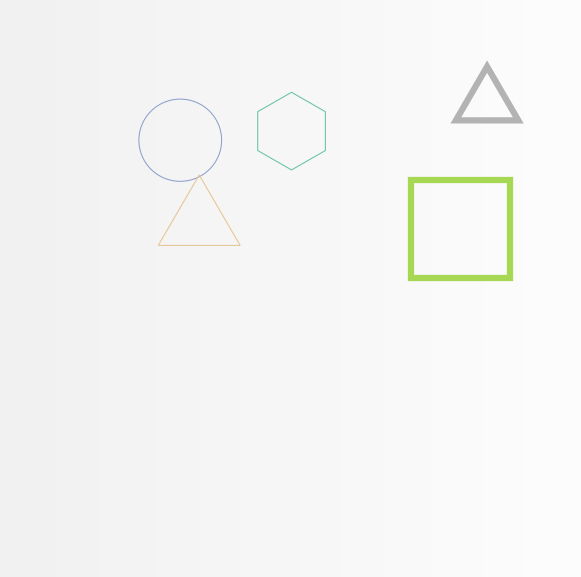[{"shape": "hexagon", "thickness": 0.5, "radius": 0.34, "center": [0.502, 0.772]}, {"shape": "circle", "thickness": 0.5, "radius": 0.36, "center": [0.31, 0.756]}, {"shape": "square", "thickness": 3, "radius": 0.42, "center": [0.792, 0.602]}, {"shape": "triangle", "thickness": 0.5, "radius": 0.41, "center": [0.343, 0.615]}, {"shape": "triangle", "thickness": 3, "radius": 0.31, "center": [0.838, 0.822]}]